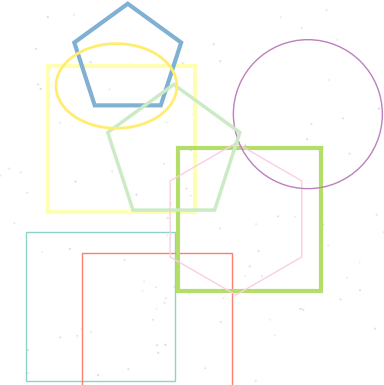[{"shape": "square", "thickness": 1, "radius": 0.97, "center": [0.261, 0.203]}, {"shape": "square", "thickness": 3, "radius": 0.95, "center": [0.316, 0.638]}, {"shape": "square", "thickness": 1, "radius": 0.97, "center": [0.408, 0.148]}, {"shape": "pentagon", "thickness": 3, "radius": 0.73, "center": [0.332, 0.844]}, {"shape": "square", "thickness": 3, "radius": 0.93, "center": [0.648, 0.431]}, {"shape": "hexagon", "thickness": 1, "radius": 0.99, "center": [0.613, 0.431]}, {"shape": "circle", "thickness": 1, "radius": 0.97, "center": [0.8, 0.703]}, {"shape": "pentagon", "thickness": 2.5, "radius": 0.9, "center": [0.451, 0.6]}, {"shape": "oval", "thickness": 2, "radius": 0.78, "center": [0.302, 0.777]}]